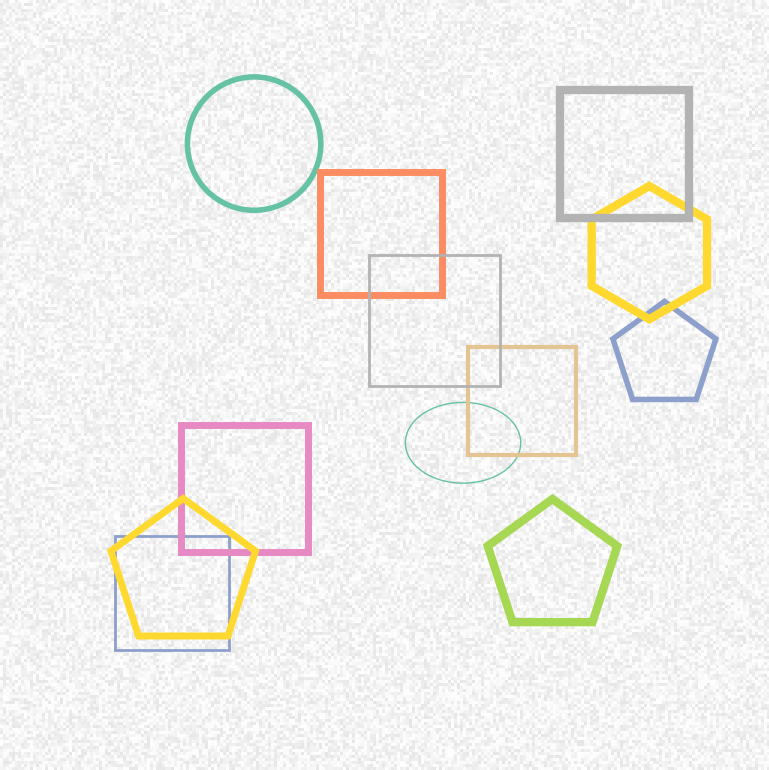[{"shape": "oval", "thickness": 0.5, "radius": 0.37, "center": [0.601, 0.425]}, {"shape": "circle", "thickness": 2, "radius": 0.43, "center": [0.33, 0.814]}, {"shape": "square", "thickness": 2.5, "radius": 0.4, "center": [0.495, 0.697]}, {"shape": "square", "thickness": 1, "radius": 0.37, "center": [0.223, 0.23]}, {"shape": "pentagon", "thickness": 2, "radius": 0.35, "center": [0.863, 0.538]}, {"shape": "square", "thickness": 2.5, "radius": 0.41, "center": [0.317, 0.365]}, {"shape": "pentagon", "thickness": 3, "radius": 0.44, "center": [0.718, 0.264]}, {"shape": "pentagon", "thickness": 2.5, "radius": 0.49, "center": [0.238, 0.254]}, {"shape": "hexagon", "thickness": 3, "radius": 0.43, "center": [0.843, 0.672]}, {"shape": "square", "thickness": 1.5, "radius": 0.35, "center": [0.678, 0.48]}, {"shape": "square", "thickness": 3, "radius": 0.42, "center": [0.811, 0.8]}, {"shape": "square", "thickness": 1, "radius": 0.43, "center": [0.564, 0.584]}]